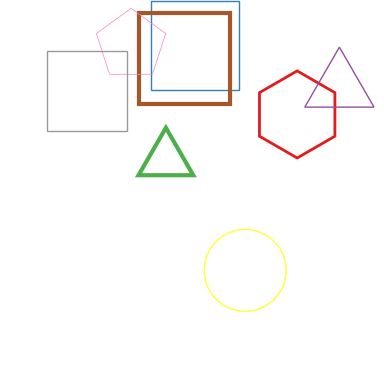[{"shape": "hexagon", "thickness": 2, "radius": 0.57, "center": [0.772, 0.703]}, {"shape": "square", "thickness": 1, "radius": 0.57, "center": [0.506, 0.882]}, {"shape": "triangle", "thickness": 3, "radius": 0.41, "center": [0.431, 0.586]}, {"shape": "triangle", "thickness": 1, "radius": 0.52, "center": [0.882, 0.774]}, {"shape": "circle", "thickness": 1, "radius": 0.53, "center": [0.637, 0.298]}, {"shape": "square", "thickness": 3, "radius": 0.59, "center": [0.479, 0.848]}, {"shape": "pentagon", "thickness": 0.5, "radius": 0.47, "center": [0.34, 0.884]}, {"shape": "square", "thickness": 1, "radius": 0.52, "center": [0.226, 0.763]}]